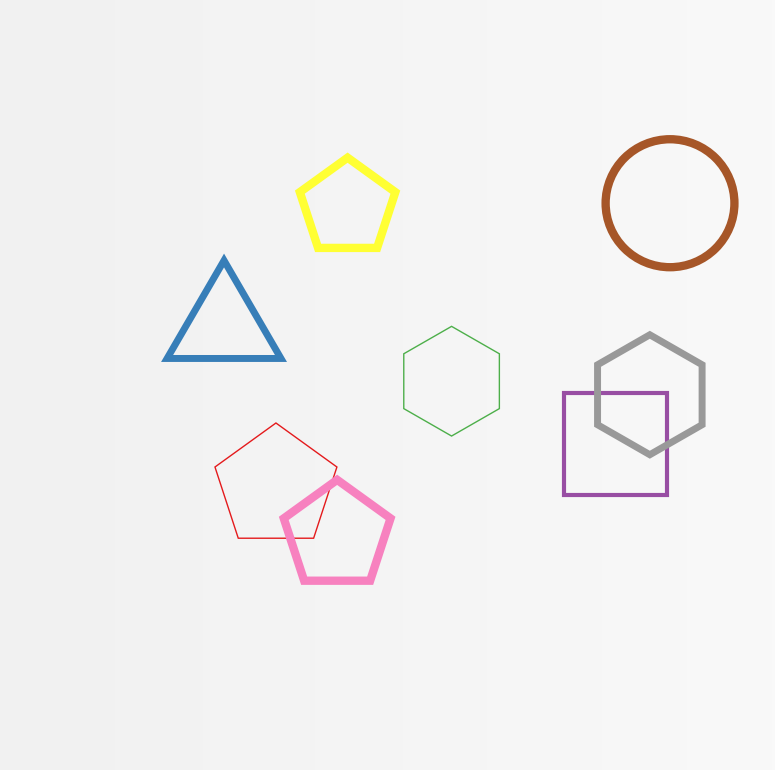[{"shape": "pentagon", "thickness": 0.5, "radius": 0.41, "center": [0.356, 0.368]}, {"shape": "triangle", "thickness": 2.5, "radius": 0.42, "center": [0.289, 0.577]}, {"shape": "hexagon", "thickness": 0.5, "radius": 0.36, "center": [0.583, 0.505]}, {"shape": "square", "thickness": 1.5, "radius": 0.33, "center": [0.794, 0.424]}, {"shape": "pentagon", "thickness": 3, "radius": 0.32, "center": [0.449, 0.73]}, {"shape": "circle", "thickness": 3, "radius": 0.42, "center": [0.865, 0.736]}, {"shape": "pentagon", "thickness": 3, "radius": 0.36, "center": [0.435, 0.304]}, {"shape": "hexagon", "thickness": 2.5, "radius": 0.39, "center": [0.838, 0.487]}]